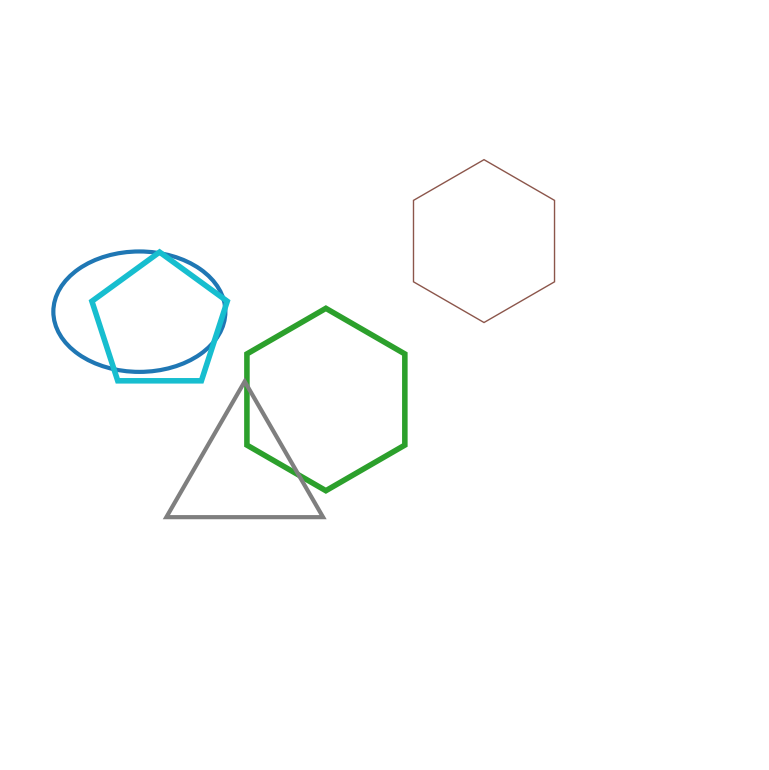[{"shape": "oval", "thickness": 1.5, "radius": 0.56, "center": [0.181, 0.595]}, {"shape": "hexagon", "thickness": 2, "radius": 0.59, "center": [0.423, 0.481]}, {"shape": "hexagon", "thickness": 0.5, "radius": 0.53, "center": [0.629, 0.687]}, {"shape": "triangle", "thickness": 1.5, "radius": 0.59, "center": [0.318, 0.387]}, {"shape": "pentagon", "thickness": 2, "radius": 0.46, "center": [0.207, 0.58]}]